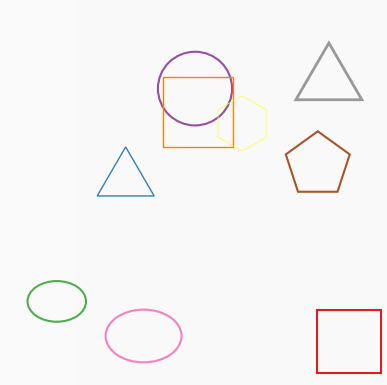[{"shape": "square", "thickness": 1.5, "radius": 0.41, "center": [0.9, 0.113]}, {"shape": "triangle", "thickness": 1, "radius": 0.42, "center": [0.324, 0.533]}, {"shape": "oval", "thickness": 1.5, "radius": 0.38, "center": [0.147, 0.217]}, {"shape": "circle", "thickness": 1.5, "radius": 0.48, "center": [0.503, 0.77]}, {"shape": "square", "thickness": 1, "radius": 0.45, "center": [0.51, 0.709]}, {"shape": "hexagon", "thickness": 0.5, "radius": 0.36, "center": [0.625, 0.68]}, {"shape": "pentagon", "thickness": 1.5, "radius": 0.43, "center": [0.82, 0.572]}, {"shape": "oval", "thickness": 1.5, "radius": 0.49, "center": [0.371, 0.127]}, {"shape": "triangle", "thickness": 2, "radius": 0.49, "center": [0.849, 0.79]}]